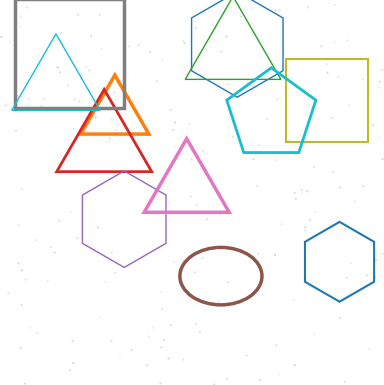[{"shape": "hexagon", "thickness": 1.5, "radius": 0.52, "center": [0.882, 0.32]}, {"shape": "hexagon", "thickness": 1, "radius": 0.69, "center": [0.616, 0.885]}, {"shape": "triangle", "thickness": 2.5, "radius": 0.51, "center": [0.298, 0.703]}, {"shape": "triangle", "thickness": 1, "radius": 0.72, "center": [0.605, 0.866]}, {"shape": "triangle", "thickness": 2, "radius": 0.71, "center": [0.271, 0.625]}, {"shape": "hexagon", "thickness": 1, "radius": 0.63, "center": [0.323, 0.431]}, {"shape": "oval", "thickness": 2.5, "radius": 0.53, "center": [0.574, 0.283]}, {"shape": "triangle", "thickness": 2.5, "radius": 0.64, "center": [0.485, 0.512]}, {"shape": "square", "thickness": 2.5, "radius": 0.71, "center": [0.181, 0.861]}, {"shape": "square", "thickness": 1.5, "radius": 0.54, "center": [0.849, 0.738]}, {"shape": "pentagon", "thickness": 2, "radius": 0.61, "center": [0.705, 0.702]}, {"shape": "triangle", "thickness": 1, "radius": 0.66, "center": [0.145, 0.78]}]